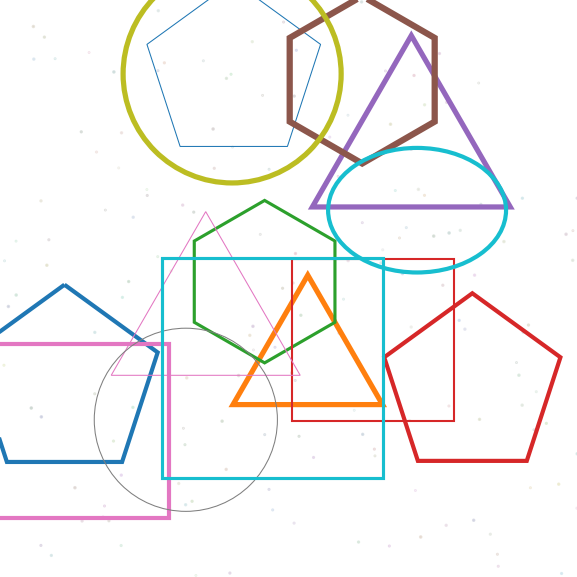[{"shape": "pentagon", "thickness": 0.5, "radius": 0.79, "center": [0.405, 0.873]}, {"shape": "pentagon", "thickness": 2, "radius": 0.85, "center": [0.112, 0.336]}, {"shape": "triangle", "thickness": 2.5, "radius": 0.75, "center": [0.533, 0.373]}, {"shape": "hexagon", "thickness": 1.5, "radius": 0.7, "center": [0.458, 0.511]}, {"shape": "square", "thickness": 1, "radius": 0.7, "center": [0.646, 0.41]}, {"shape": "pentagon", "thickness": 2, "radius": 0.8, "center": [0.818, 0.331]}, {"shape": "triangle", "thickness": 2.5, "radius": 0.99, "center": [0.712, 0.74]}, {"shape": "hexagon", "thickness": 3, "radius": 0.72, "center": [0.627, 0.861]}, {"shape": "triangle", "thickness": 0.5, "radius": 0.94, "center": [0.356, 0.444]}, {"shape": "square", "thickness": 2, "radius": 0.75, "center": [0.142, 0.252]}, {"shape": "circle", "thickness": 0.5, "radius": 0.79, "center": [0.322, 0.272]}, {"shape": "circle", "thickness": 2.5, "radius": 0.94, "center": [0.402, 0.871]}, {"shape": "square", "thickness": 1.5, "radius": 0.96, "center": [0.472, 0.362]}, {"shape": "oval", "thickness": 2, "radius": 0.77, "center": [0.722, 0.635]}]